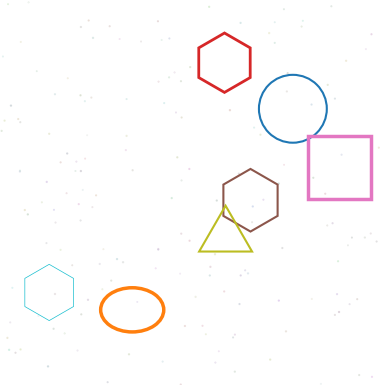[{"shape": "circle", "thickness": 1.5, "radius": 0.44, "center": [0.761, 0.717]}, {"shape": "oval", "thickness": 2.5, "radius": 0.41, "center": [0.343, 0.195]}, {"shape": "hexagon", "thickness": 2, "radius": 0.39, "center": [0.583, 0.837]}, {"shape": "hexagon", "thickness": 1.5, "radius": 0.41, "center": [0.651, 0.48]}, {"shape": "square", "thickness": 2.5, "radius": 0.41, "center": [0.883, 0.565]}, {"shape": "triangle", "thickness": 1.5, "radius": 0.4, "center": [0.586, 0.386]}, {"shape": "hexagon", "thickness": 0.5, "radius": 0.37, "center": [0.128, 0.24]}]